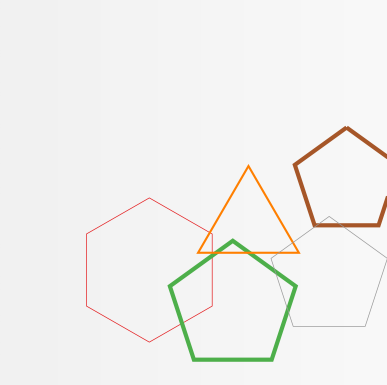[{"shape": "hexagon", "thickness": 0.5, "radius": 0.94, "center": [0.385, 0.299]}, {"shape": "pentagon", "thickness": 3, "radius": 0.85, "center": [0.601, 0.204]}, {"shape": "triangle", "thickness": 1.5, "radius": 0.75, "center": [0.641, 0.419]}, {"shape": "pentagon", "thickness": 3, "radius": 0.7, "center": [0.894, 0.528]}, {"shape": "pentagon", "thickness": 0.5, "radius": 0.79, "center": [0.85, 0.28]}]